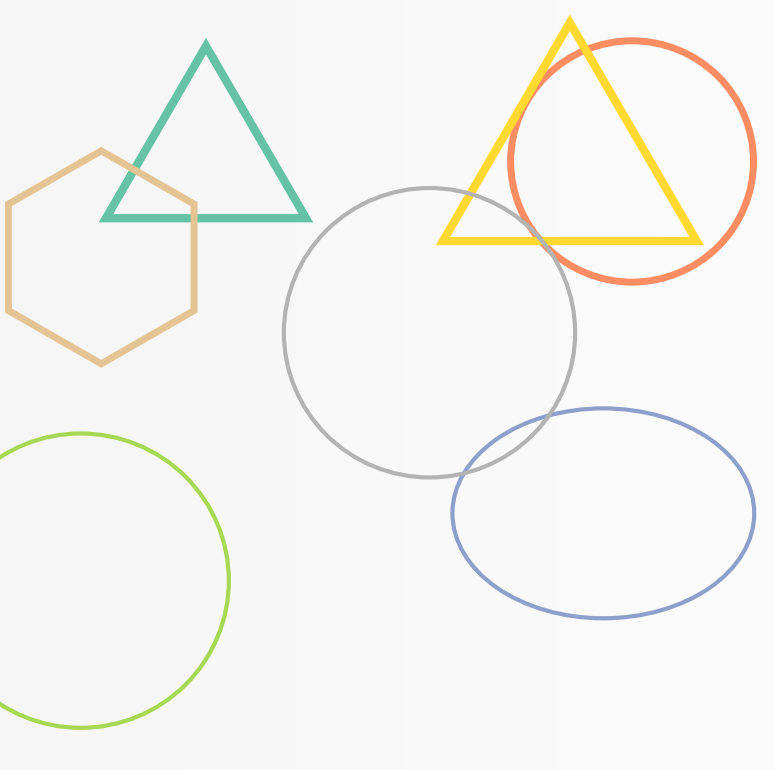[{"shape": "triangle", "thickness": 3, "radius": 0.75, "center": [0.266, 0.791]}, {"shape": "circle", "thickness": 2.5, "radius": 0.78, "center": [0.816, 0.79]}, {"shape": "oval", "thickness": 1.5, "radius": 0.97, "center": [0.778, 0.333]}, {"shape": "circle", "thickness": 1.5, "radius": 0.96, "center": [0.104, 0.246]}, {"shape": "triangle", "thickness": 3, "radius": 0.95, "center": [0.735, 0.781]}, {"shape": "hexagon", "thickness": 2.5, "radius": 0.69, "center": [0.131, 0.666]}, {"shape": "circle", "thickness": 1.5, "radius": 0.94, "center": [0.554, 0.568]}]